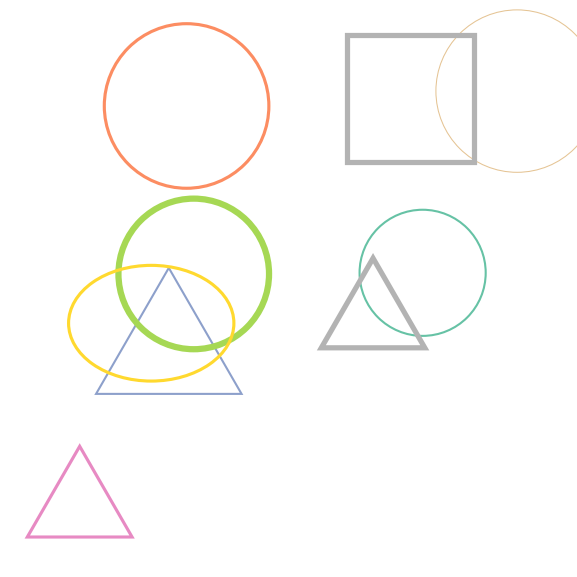[{"shape": "circle", "thickness": 1, "radius": 0.55, "center": [0.732, 0.527]}, {"shape": "circle", "thickness": 1.5, "radius": 0.71, "center": [0.323, 0.816]}, {"shape": "triangle", "thickness": 1, "radius": 0.73, "center": [0.292, 0.39]}, {"shape": "triangle", "thickness": 1.5, "radius": 0.52, "center": [0.138, 0.122]}, {"shape": "circle", "thickness": 3, "radius": 0.65, "center": [0.335, 0.525]}, {"shape": "oval", "thickness": 1.5, "radius": 0.72, "center": [0.262, 0.439]}, {"shape": "circle", "thickness": 0.5, "radius": 0.7, "center": [0.895, 0.841]}, {"shape": "square", "thickness": 2.5, "radius": 0.55, "center": [0.71, 0.828]}, {"shape": "triangle", "thickness": 2.5, "radius": 0.52, "center": [0.646, 0.449]}]